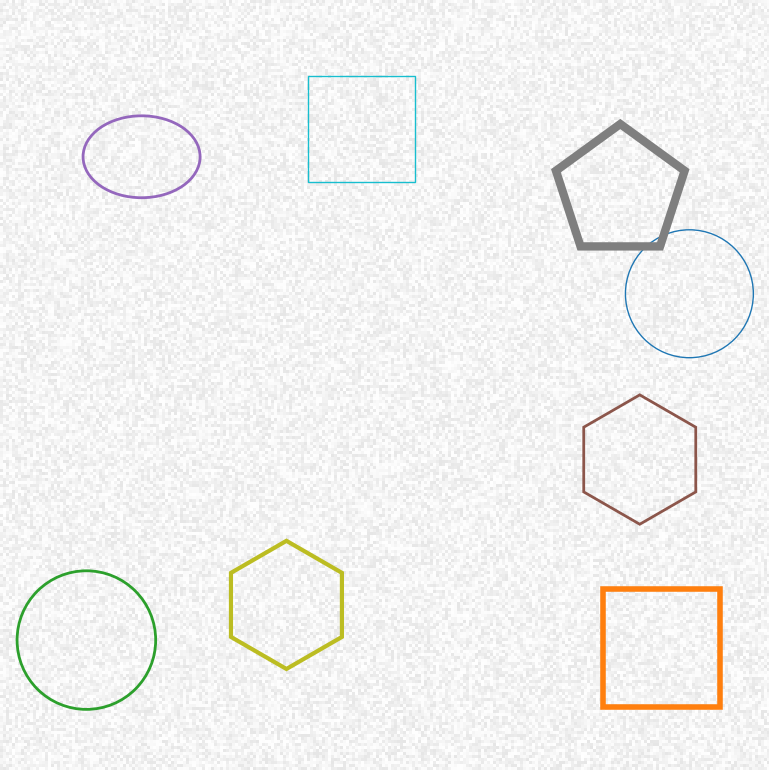[{"shape": "circle", "thickness": 0.5, "radius": 0.42, "center": [0.895, 0.619]}, {"shape": "square", "thickness": 2, "radius": 0.38, "center": [0.859, 0.158]}, {"shape": "circle", "thickness": 1, "radius": 0.45, "center": [0.112, 0.169]}, {"shape": "oval", "thickness": 1, "radius": 0.38, "center": [0.184, 0.796]}, {"shape": "hexagon", "thickness": 1, "radius": 0.42, "center": [0.831, 0.403]}, {"shape": "pentagon", "thickness": 3, "radius": 0.44, "center": [0.806, 0.751]}, {"shape": "hexagon", "thickness": 1.5, "radius": 0.42, "center": [0.372, 0.214]}, {"shape": "square", "thickness": 0.5, "radius": 0.35, "center": [0.47, 0.832]}]